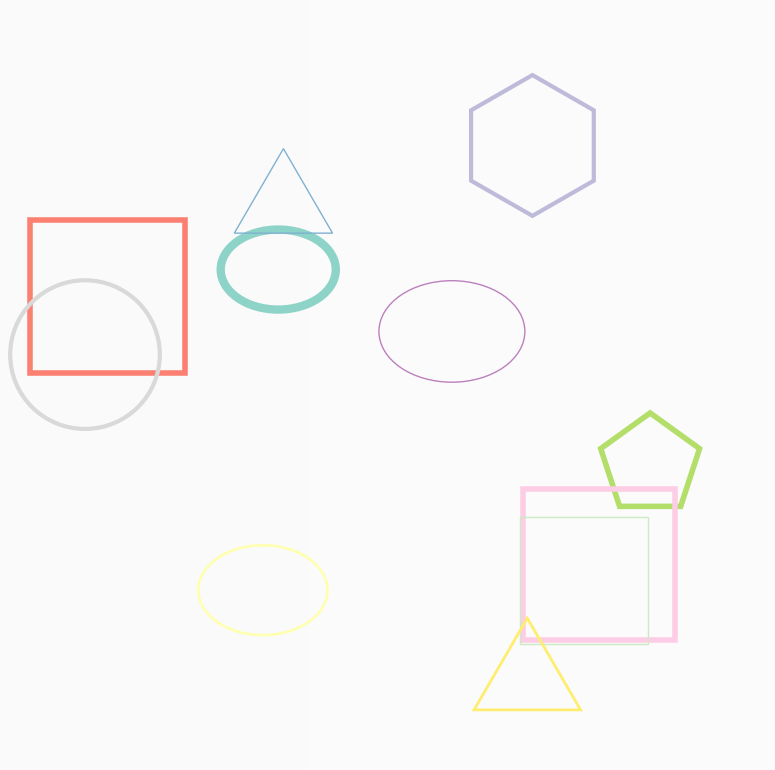[{"shape": "oval", "thickness": 3, "radius": 0.37, "center": [0.359, 0.65]}, {"shape": "oval", "thickness": 1, "radius": 0.42, "center": [0.339, 0.234]}, {"shape": "hexagon", "thickness": 1.5, "radius": 0.46, "center": [0.687, 0.811]}, {"shape": "square", "thickness": 2, "radius": 0.5, "center": [0.139, 0.615]}, {"shape": "triangle", "thickness": 0.5, "radius": 0.37, "center": [0.366, 0.734]}, {"shape": "pentagon", "thickness": 2, "radius": 0.34, "center": [0.839, 0.397]}, {"shape": "square", "thickness": 2, "radius": 0.49, "center": [0.773, 0.267]}, {"shape": "circle", "thickness": 1.5, "radius": 0.48, "center": [0.11, 0.539]}, {"shape": "oval", "thickness": 0.5, "radius": 0.47, "center": [0.583, 0.57]}, {"shape": "square", "thickness": 0.5, "radius": 0.41, "center": [0.754, 0.246]}, {"shape": "triangle", "thickness": 1, "radius": 0.4, "center": [0.68, 0.118]}]